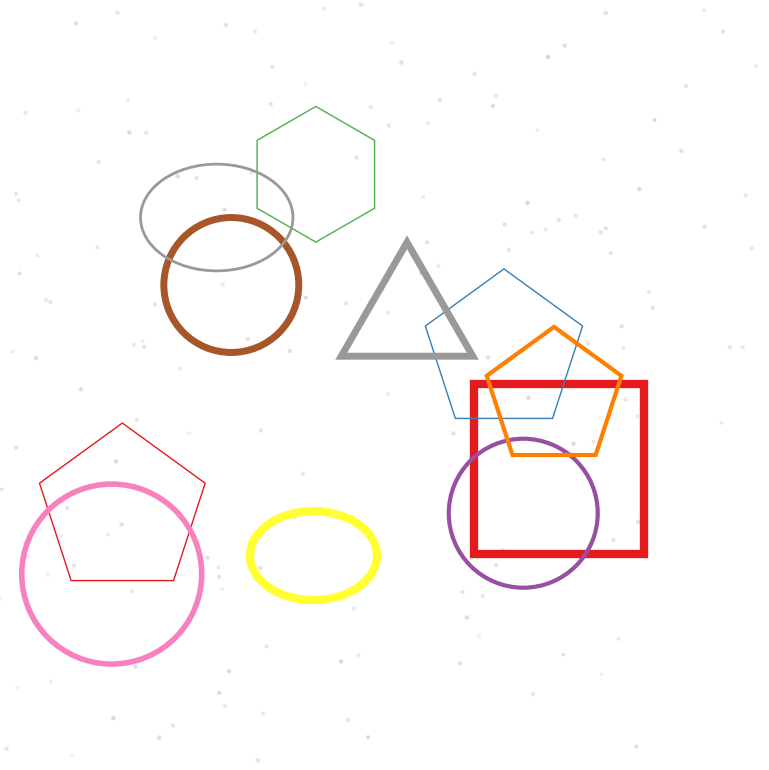[{"shape": "square", "thickness": 3, "radius": 0.55, "center": [0.726, 0.391]}, {"shape": "pentagon", "thickness": 0.5, "radius": 0.57, "center": [0.159, 0.337]}, {"shape": "pentagon", "thickness": 0.5, "radius": 0.54, "center": [0.654, 0.543]}, {"shape": "hexagon", "thickness": 0.5, "radius": 0.44, "center": [0.41, 0.774]}, {"shape": "circle", "thickness": 1.5, "radius": 0.48, "center": [0.68, 0.333]}, {"shape": "pentagon", "thickness": 1.5, "radius": 0.46, "center": [0.72, 0.484]}, {"shape": "oval", "thickness": 3, "radius": 0.41, "center": [0.407, 0.278]}, {"shape": "circle", "thickness": 2.5, "radius": 0.44, "center": [0.3, 0.63]}, {"shape": "circle", "thickness": 2, "radius": 0.58, "center": [0.145, 0.254]}, {"shape": "oval", "thickness": 1, "radius": 0.49, "center": [0.281, 0.718]}, {"shape": "triangle", "thickness": 2.5, "radius": 0.49, "center": [0.529, 0.587]}]